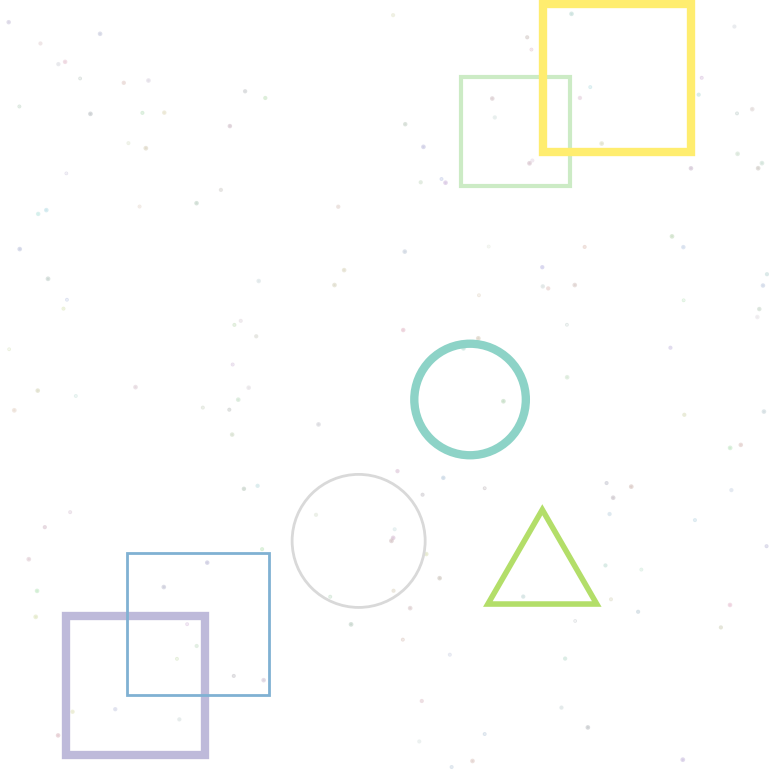[{"shape": "circle", "thickness": 3, "radius": 0.36, "center": [0.61, 0.481]}, {"shape": "square", "thickness": 3, "radius": 0.45, "center": [0.176, 0.11]}, {"shape": "square", "thickness": 1, "radius": 0.46, "center": [0.258, 0.189]}, {"shape": "triangle", "thickness": 2, "radius": 0.41, "center": [0.704, 0.256]}, {"shape": "circle", "thickness": 1, "radius": 0.43, "center": [0.466, 0.298]}, {"shape": "square", "thickness": 1.5, "radius": 0.35, "center": [0.669, 0.829]}, {"shape": "square", "thickness": 3, "radius": 0.48, "center": [0.801, 0.899]}]